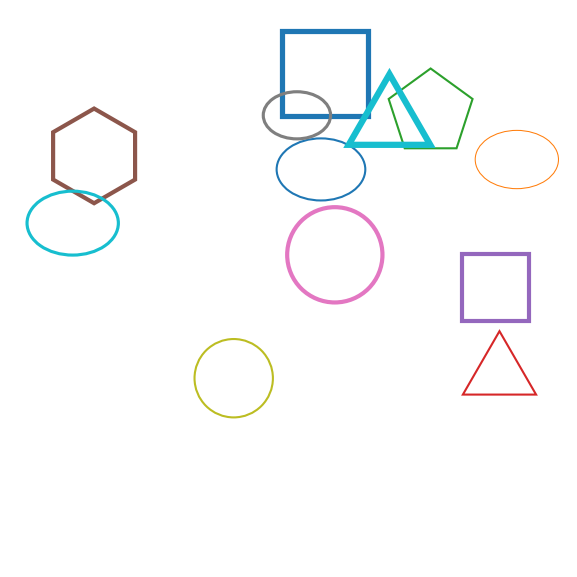[{"shape": "square", "thickness": 2.5, "radius": 0.37, "center": [0.563, 0.872]}, {"shape": "oval", "thickness": 1, "radius": 0.38, "center": [0.556, 0.706]}, {"shape": "oval", "thickness": 0.5, "radius": 0.36, "center": [0.895, 0.723]}, {"shape": "pentagon", "thickness": 1, "radius": 0.38, "center": [0.746, 0.804]}, {"shape": "triangle", "thickness": 1, "radius": 0.37, "center": [0.865, 0.352]}, {"shape": "square", "thickness": 2, "radius": 0.29, "center": [0.858, 0.502]}, {"shape": "hexagon", "thickness": 2, "radius": 0.41, "center": [0.163, 0.729]}, {"shape": "circle", "thickness": 2, "radius": 0.41, "center": [0.58, 0.558]}, {"shape": "oval", "thickness": 1.5, "radius": 0.29, "center": [0.514, 0.799]}, {"shape": "circle", "thickness": 1, "radius": 0.34, "center": [0.405, 0.344]}, {"shape": "triangle", "thickness": 3, "radius": 0.41, "center": [0.674, 0.789]}, {"shape": "oval", "thickness": 1.5, "radius": 0.4, "center": [0.126, 0.613]}]